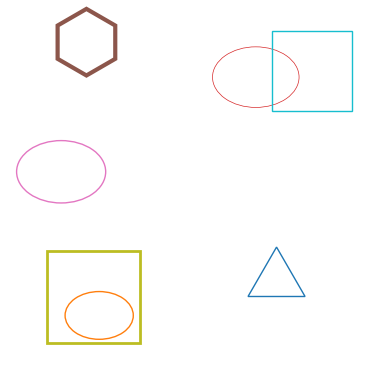[{"shape": "triangle", "thickness": 1, "radius": 0.43, "center": [0.718, 0.273]}, {"shape": "oval", "thickness": 1, "radius": 0.44, "center": [0.258, 0.181]}, {"shape": "oval", "thickness": 0.5, "radius": 0.56, "center": [0.664, 0.8]}, {"shape": "hexagon", "thickness": 3, "radius": 0.43, "center": [0.225, 0.89]}, {"shape": "oval", "thickness": 1, "radius": 0.58, "center": [0.159, 0.554]}, {"shape": "square", "thickness": 2, "radius": 0.6, "center": [0.243, 0.229]}, {"shape": "square", "thickness": 1, "radius": 0.52, "center": [0.811, 0.816]}]